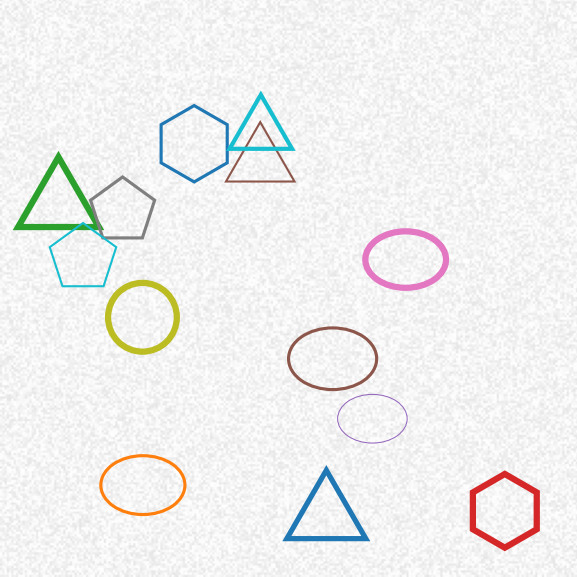[{"shape": "hexagon", "thickness": 1.5, "radius": 0.33, "center": [0.336, 0.75]}, {"shape": "triangle", "thickness": 2.5, "radius": 0.39, "center": [0.565, 0.106]}, {"shape": "oval", "thickness": 1.5, "radius": 0.36, "center": [0.247, 0.159]}, {"shape": "triangle", "thickness": 3, "radius": 0.4, "center": [0.101, 0.646]}, {"shape": "hexagon", "thickness": 3, "radius": 0.32, "center": [0.874, 0.115]}, {"shape": "oval", "thickness": 0.5, "radius": 0.3, "center": [0.645, 0.274]}, {"shape": "oval", "thickness": 1.5, "radius": 0.38, "center": [0.576, 0.378]}, {"shape": "triangle", "thickness": 1, "radius": 0.34, "center": [0.451, 0.719]}, {"shape": "oval", "thickness": 3, "radius": 0.35, "center": [0.702, 0.55]}, {"shape": "pentagon", "thickness": 1.5, "radius": 0.29, "center": [0.212, 0.634]}, {"shape": "circle", "thickness": 3, "radius": 0.3, "center": [0.247, 0.45]}, {"shape": "pentagon", "thickness": 1, "radius": 0.3, "center": [0.144, 0.552]}, {"shape": "triangle", "thickness": 2, "radius": 0.31, "center": [0.452, 0.773]}]